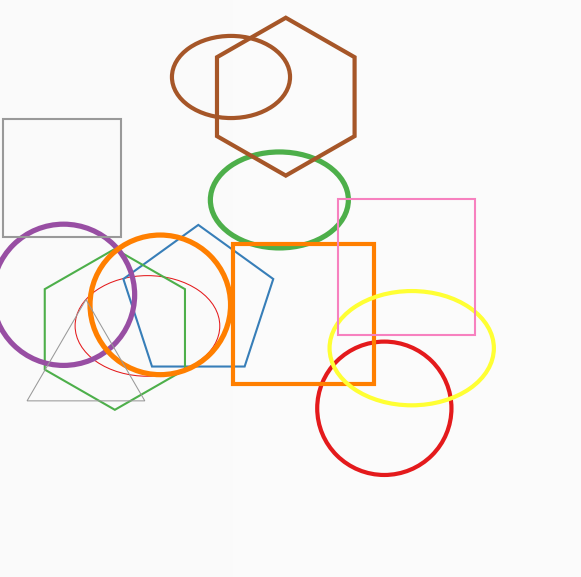[{"shape": "oval", "thickness": 0.5, "radius": 0.62, "center": [0.254, 0.435]}, {"shape": "circle", "thickness": 2, "radius": 0.58, "center": [0.661, 0.292]}, {"shape": "pentagon", "thickness": 1, "radius": 0.68, "center": [0.341, 0.474]}, {"shape": "hexagon", "thickness": 1, "radius": 0.7, "center": [0.198, 0.429]}, {"shape": "oval", "thickness": 2.5, "radius": 0.59, "center": [0.481, 0.653]}, {"shape": "circle", "thickness": 2.5, "radius": 0.61, "center": [0.109, 0.489]}, {"shape": "circle", "thickness": 2.5, "radius": 0.6, "center": [0.276, 0.471]}, {"shape": "square", "thickness": 2, "radius": 0.61, "center": [0.522, 0.456]}, {"shape": "oval", "thickness": 2, "radius": 0.71, "center": [0.708, 0.396]}, {"shape": "oval", "thickness": 2, "radius": 0.51, "center": [0.397, 0.866]}, {"shape": "hexagon", "thickness": 2, "radius": 0.68, "center": [0.492, 0.832]}, {"shape": "square", "thickness": 1, "radius": 0.59, "center": [0.699, 0.537]}, {"shape": "square", "thickness": 1, "radius": 0.51, "center": [0.106, 0.691]}, {"shape": "triangle", "thickness": 0.5, "radius": 0.58, "center": [0.148, 0.363]}]